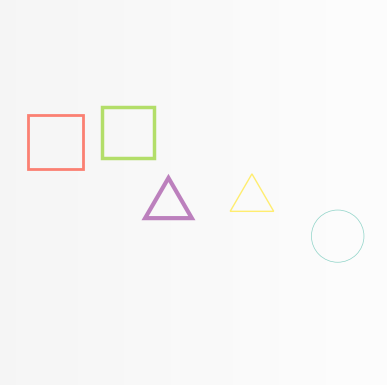[{"shape": "circle", "thickness": 0.5, "radius": 0.34, "center": [0.871, 0.387]}, {"shape": "square", "thickness": 2, "radius": 0.35, "center": [0.143, 0.63]}, {"shape": "square", "thickness": 2.5, "radius": 0.33, "center": [0.331, 0.655]}, {"shape": "triangle", "thickness": 3, "radius": 0.35, "center": [0.435, 0.468]}, {"shape": "triangle", "thickness": 1, "radius": 0.32, "center": [0.65, 0.483]}]